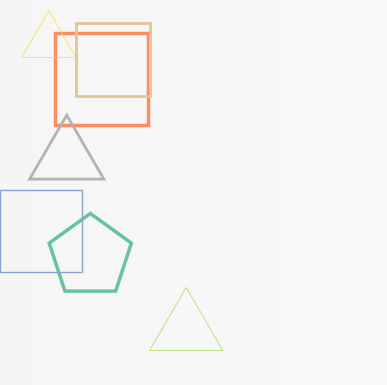[{"shape": "pentagon", "thickness": 2.5, "radius": 0.56, "center": [0.233, 0.334]}, {"shape": "square", "thickness": 2.5, "radius": 0.6, "center": [0.263, 0.794]}, {"shape": "square", "thickness": 1, "radius": 0.53, "center": [0.107, 0.4]}, {"shape": "triangle", "thickness": 0.5, "radius": 0.55, "center": [0.481, 0.144]}, {"shape": "triangle", "thickness": 0.5, "radius": 0.4, "center": [0.126, 0.891]}, {"shape": "square", "thickness": 2, "radius": 0.47, "center": [0.292, 0.844]}, {"shape": "triangle", "thickness": 2, "radius": 0.55, "center": [0.172, 0.59]}]